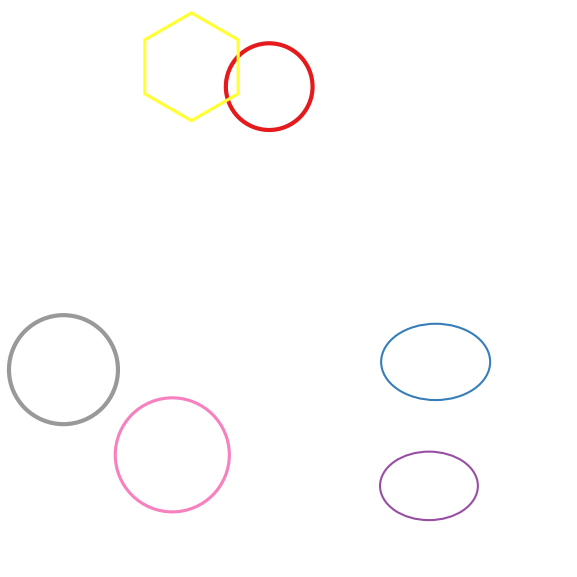[{"shape": "circle", "thickness": 2, "radius": 0.38, "center": [0.466, 0.849]}, {"shape": "oval", "thickness": 1, "radius": 0.47, "center": [0.754, 0.372]}, {"shape": "oval", "thickness": 1, "radius": 0.42, "center": [0.743, 0.158]}, {"shape": "hexagon", "thickness": 1.5, "radius": 0.47, "center": [0.332, 0.883]}, {"shape": "circle", "thickness": 1.5, "radius": 0.49, "center": [0.298, 0.212]}, {"shape": "circle", "thickness": 2, "radius": 0.47, "center": [0.11, 0.359]}]